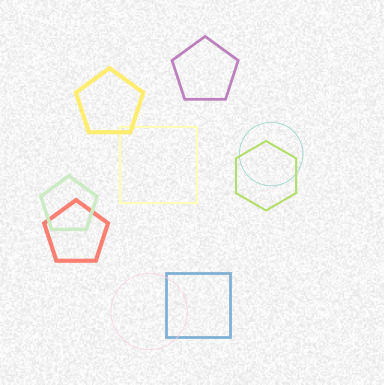[{"shape": "circle", "thickness": 0.5, "radius": 0.41, "center": [0.704, 0.6]}, {"shape": "square", "thickness": 1.5, "radius": 0.5, "center": [0.411, 0.572]}, {"shape": "pentagon", "thickness": 3, "radius": 0.44, "center": [0.198, 0.393]}, {"shape": "square", "thickness": 2, "radius": 0.42, "center": [0.514, 0.208]}, {"shape": "hexagon", "thickness": 1.5, "radius": 0.45, "center": [0.691, 0.544]}, {"shape": "circle", "thickness": 0.5, "radius": 0.5, "center": [0.387, 0.191]}, {"shape": "pentagon", "thickness": 2, "radius": 0.45, "center": [0.533, 0.815]}, {"shape": "pentagon", "thickness": 2.5, "radius": 0.38, "center": [0.179, 0.466]}, {"shape": "pentagon", "thickness": 3, "radius": 0.46, "center": [0.285, 0.731]}]